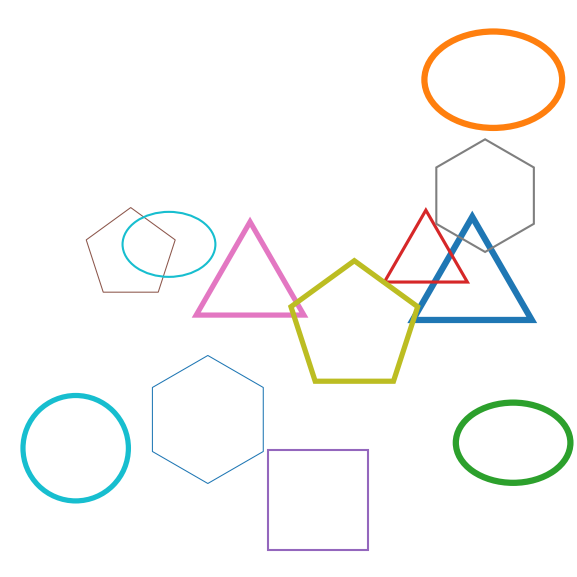[{"shape": "hexagon", "thickness": 0.5, "radius": 0.55, "center": [0.36, 0.273]}, {"shape": "triangle", "thickness": 3, "radius": 0.59, "center": [0.818, 0.505]}, {"shape": "oval", "thickness": 3, "radius": 0.6, "center": [0.854, 0.861]}, {"shape": "oval", "thickness": 3, "radius": 0.5, "center": [0.889, 0.233]}, {"shape": "triangle", "thickness": 1.5, "radius": 0.41, "center": [0.737, 0.552]}, {"shape": "square", "thickness": 1, "radius": 0.43, "center": [0.551, 0.133]}, {"shape": "pentagon", "thickness": 0.5, "radius": 0.4, "center": [0.226, 0.559]}, {"shape": "triangle", "thickness": 2.5, "radius": 0.54, "center": [0.433, 0.507]}, {"shape": "hexagon", "thickness": 1, "radius": 0.49, "center": [0.84, 0.66]}, {"shape": "pentagon", "thickness": 2.5, "radius": 0.58, "center": [0.614, 0.432]}, {"shape": "circle", "thickness": 2.5, "radius": 0.46, "center": [0.131, 0.223]}, {"shape": "oval", "thickness": 1, "radius": 0.4, "center": [0.293, 0.576]}]